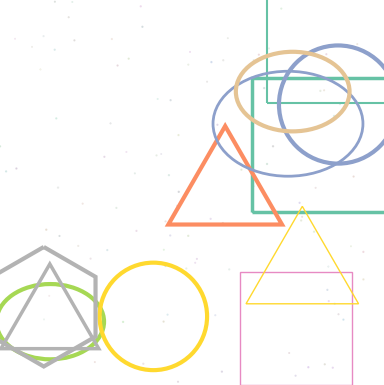[{"shape": "square", "thickness": 1.5, "radius": 0.79, "center": [0.851, 0.89]}, {"shape": "square", "thickness": 2.5, "radius": 0.87, "center": [0.827, 0.624]}, {"shape": "triangle", "thickness": 3, "radius": 0.85, "center": [0.585, 0.502]}, {"shape": "oval", "thickness": 2, "radius": 0.97, "center": [0.748, 0.679]}, {"shape": "circle", "thickness": 3, "radius": 0.77, "center": [0.878, 0.728]}, {"shape": "square", "thickness": 1, "radius": 0.73, "center": [0.768, 0.146]}, {"shape": "oval", "thickness": 3, "radius": 0.7, "center": [0.131, 0.164]}, {"shape": "triangle", "thickness": 1, "radius": 0.84, "center": [0.785, 0.295]}, {"shape": "circle", "thickness": 3, "radius": 0.7, "center": [0.398, 0.178]}, {"shape": "oval", "thickness": 3, "radius": 0.74, "center": [0.76, 0.762]}, {"shape": "triangle", "thickness": 2.5, "radius": 0.73, "center": [0.129, 0.168]}, {"shape": "hexagon", "thickness": 3, "radius": 0.78, "center": [0.114, 0.203]}]